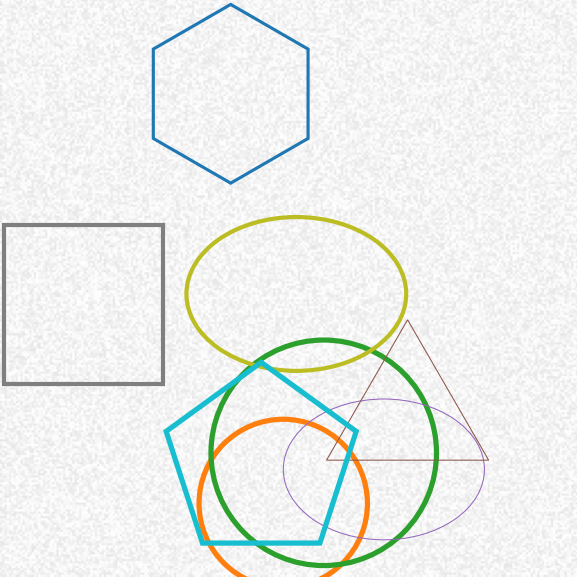[{"shape": "hexagon", "thickness": 1.5, "radius": 0.77, "center": [0.399, 0.837]}, {"shape": "circle", "thickness": 2.5, "radius": 0.73, "center": [0.49, 0.127]}, {"shape": "circle", "thickness": 2.5, "radius": 0.98, "center": [0.561, 0.215]}, {"shape": "oval", "thickness": 0.5, "radius": 0.87, "center": [0.665, 0.186]}, {"shape": "triangle", "thickness": 0.5, "radius": 0.81, "center": [0.706, 0.283]}, {"shape": "square", "thickness": 2, "radius": 0.69, "center": [0.145, 0.472]}, {"shape": "oval", "thickness": 2, "radius": 0.95, "center": [0.513, 0.49]}, {"shape": "pentagon", "thickness": 2.5, "radius": 0.87, "center": [0.452, 0.199]}]